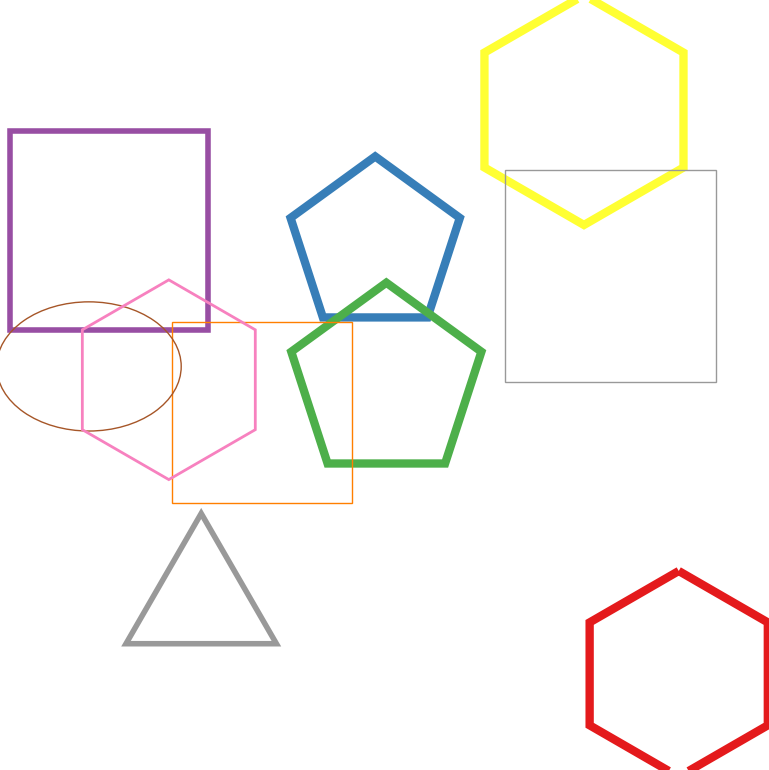[{"shape": "hexagon", "thickness": 3, "radius": 0.67, "center": [0.881, 0.125]}, {"shape": "pentagon", "thickness": 3, "radius": 0.58, "center": [0.487, 0.681]}, {"shape": "pentagon", "thickness": 3, "radius": 0.65, "center": [0.502, 0.503]}, {"shape": "square", "thickness": 2, "radius": 0.64, "center": [0.142, 0.701]}, {"shape": "square", "thickness": 0.5, "radius": 0.59, "center": [0.34, 0.464]}, {"shape": "hexagon", "thickness": 3, "radius": 0.75, "center": [0.758, 0.857]}, {"shape": "oval", "thickness": 0.5, "radius": 0.6, "center": [0.116, 0.524]}, {"shape": "hexagon", "thickness": 1, "radius": 0.65, "center": [0.219, 0.507]}, {"shape": "square", "thickness": 0.5, "radius": 0.69, "center": [0.793, 0.641]}, {"shape": "triangle", "thickness": 2, "radius": 0.56, "center": [0.261, 0.22]}]